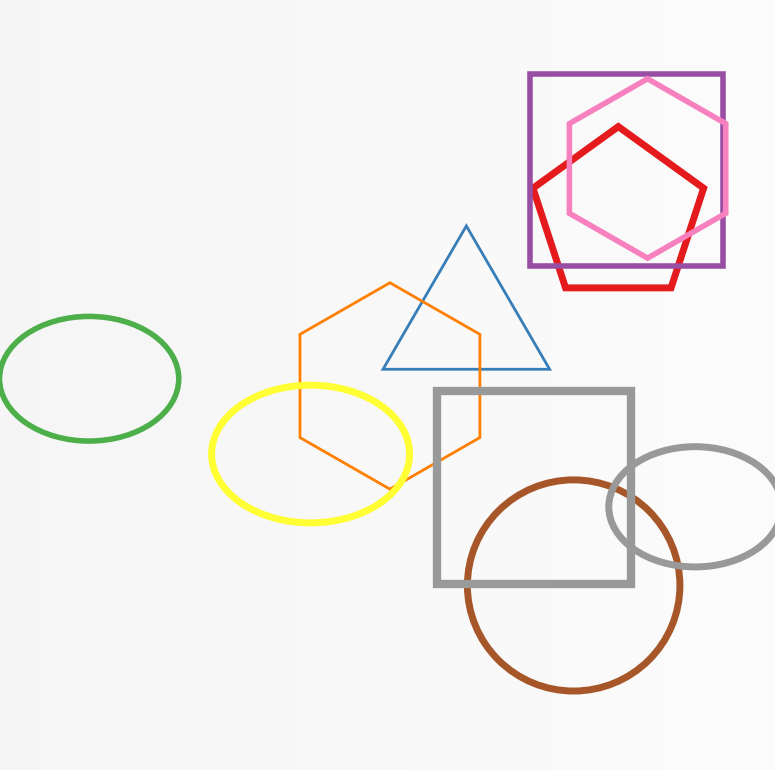[{"shape": "pentagon", "thickness": 2.5, "radius": 0.58, "center": [0.798, 0.72]}, {"shape": "triangle", "thickness": 1, "radius": 0.62, "center": [0.602, 0.583]}, {"shape": "oval", "thickness": 2, "radius": 0.58, "center": [0.115, 0.508]}, {"shape": "square", "thickness": 2, "radius": 0.62, "center": [0.808, 0.779]}, {"shape": "hexagon", "thickness": 1, "radius": 0.67, "center": [0.503, 0.499]}, {"shape": "oval", "thickness": 2.5, "radius": 0.64, "center": [0.401, 0.41]}, {"shape": "circle", "thickness": 2.5, "radius": 0.69, "center": [0.74, 0.24]}, {"shape": "hexagon", "thickness": 2, "radius": 0.58, "center": [0.836, 0.781]}, {"shape": "oval", "thickness": 2.5, "radius": 0.56, "center": [0.897, 0.342]}, {"shape": "square", "thickness": 3, "radius": 0.62, "center": [0.689, 0.367]}]